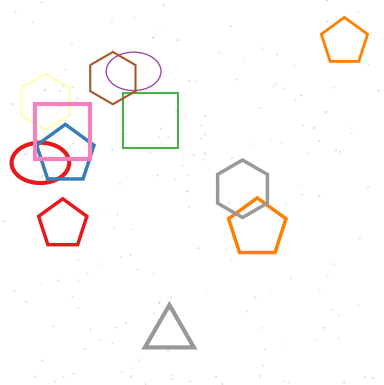[{"shape": "oval", "thickness": 3, "radius": 0.37, "center": [0.105, 0.577]}, {"shape": "pentagon", "thickness": 2.5, "radius": 0.33, "center": [0.163, 0.418]}, {"shape": "pentagon", "thickness": 2.5, "radius": 0.39, "center": [0.17, 0.599]}, {"shape": "square", "thickness": 1.5, "radius": 0.36, "center": [0.391, 0.687]}, {"shape": "oval", "thickness": 1, "radius": 0.36, "center": [0.347, 0.815]}, {"shape": "pentagon", "thickness": 2.5, "radius": 0.39, "center": [0.668, 0.408]}, {"shape": "pentagon", "thickness": 2, "radius": 0.32, "center": [0.895, 0.892]}, {"shape": "hexagon", "thickness": 0.5, "radius": 0.36, "center": [0.118, 0.736]}, {"shape": "hexagon", "thickness": 1.5, "radius": 0.34, "center": [0.293, 0.797]}, {"shape": "square", "thickness": 3, "radius": 0.36, "center": [0.162, 0.657]}, {"shape": "hexagon", "thickness": 2.5, "radius": 0.37, "center": [0.63, 0.51]}, {"shape": "triangle", "thickness": 3, "radius": 0.37, "center": [0.44, 0.134]}]